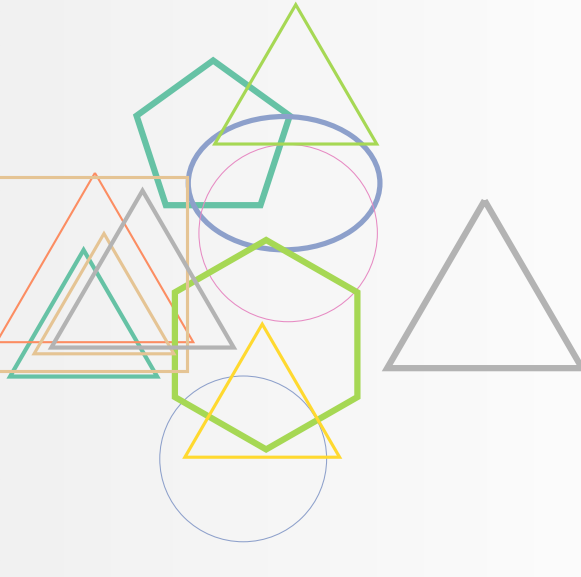[{"shape": "triangle", "thickness": 2, "radius": 0.73, "center": [0.144, 0.42]}, {"shape": "pentagon", "thickness": 3, "radius": 0.69, "center": [0.367, 0.756]}, {"shape": "triangle", "thickness": 1, "radius": 0.98, "center": [0.163, 0.504]}, {"shape": "circle", "thickness": 0.5, "radius": 0.72, "center": [0.418, 0.205]}, {"shape": "oval", "thickness": 2.5, "radius": 0.82, "center": [0.489, 0.682]}, {"shape": "circle", "thickness": 0.5, "radius": 0.77, "center": [0.496, 0.596]}, {"shape": "triangle", "thickness": 1.5, "radius": 0.8, "center": [0.509, 0.83]}, {"shape": "hexagon", "thickness": 3, "radius": 0.91, "center": [0.458, 0.402]}, {"shape": "triangle", "thickness": 1.5, "radius": 0.77, "center": [0.451, 0.284]}, {"shape": "square", "thickness": 1.5, "radius": 0.84, "center": [0.154, 0.525]}, {"shape": "triangle", "thickness": 1.5, "radius": 0.69, "center": [0.179, 0.456]}, {"shape": "triangle", "thickness": 2, "radius": 0.91, "center": [0.245, 0.488]}, {"shape": "triangle", "thickness": 3, "radius": 0.97, "center": [0.834, 0.458]}]